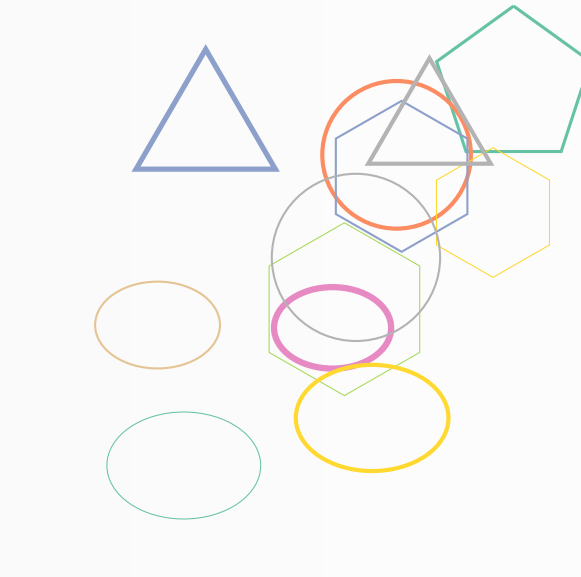[{"shape": "oval", "thickness": 0.5, "radius": 0.66, "center": [0.316, 0.193]}, {"shape": "pentagon", "thickness": 1.5, "radius": 0.7, "center": [0.884, 0.849]}, {"shape": "circle", "thickness": 2, "radius": 0.64, "center": [0.682, 0.731]}, {"shape": "triangle", "thickness": 2.5, "radius": 0.69, "center": [0.354, 0.775]}, {"shape": "hexagon", "thickness": 1, "radius": 0.65, "center": [0.691, 0.694]}, {"shape": "oval", "thickness": 3, "radius": 0.5, "center": [0.572, 0.431]}, {"shape": "hexagon", "thickness": 0.5, "radius": 0.75, "center": [0.593, 0.464]}, {"shape": "hexagon", "thickness": 0.5, "radius": 0.56, "center": [0.848, 0.631]}, {"shape": "oval", "thickness": 2, "radius": 0.66, "center": [0.64, 0.275]}, {"shape": "oval", "thickness": 1, "radius": 0.54, "center": [0.271, 0.436]}, {"shape": "circle", "thickness": 1, "radius": 0.72, "center": [0.612, 0.553]}, {"shape": "triangle", "thickness": 2, "radius": 0.61, "center": [0.739, 0.776]}]